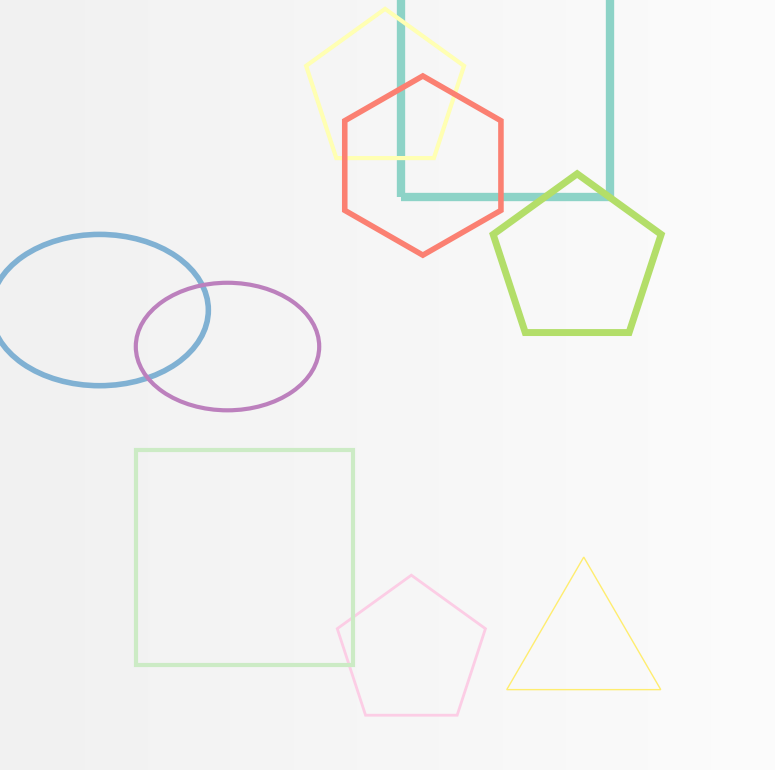[{"shape": "square", "thickness": 3, "radius": 0.67, "center": [0.653, 0.88]}, {"shape": "pentagon", "thickness": 1.5, "radius": 0.54, "center": [0.497, 0.881]}, {"shape": "hexagon", "thickness": 2, "radius": 0.58, "center": [0.546, 0.785]}, {"shape": "oval", "thickness": 2, "radius": 0.7, "center": [0.128, 0.597]}, {"shape": "pentagon", "thickness": 2.5, "radius": 0.57, "center": [0.745, 0.66]}, {"shape": "pentagon", "thickness": 1, "radius": 0.5, "center": [0.531, 0.152]}, {"shape": "oval", "thickness": 1.5, "radius": 0.59, "center": [0.294, 0.55]}, {"shape": "square", "thickness": 1.5, "radius": 0.7, "center": [0.316, 0.275]}, {"shape": "triangle", "thickness": 0.5, "radius": 0.57, "center": [0.753, 0.162]}]